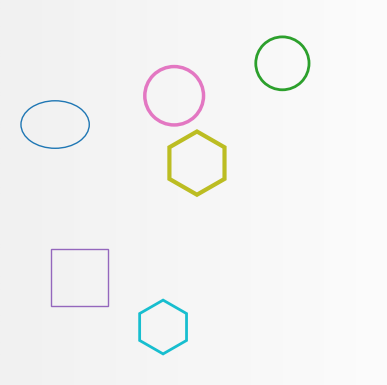[{"shape": "oval", "thickness": 1, "radius": 0.44, "center": [0.142, 0.677]}, {"shape": "circle", "thickness": 2, "radius": 0.34, "center": [0.729, 0.835]}, {"shape": "square", "thickness": 1, "radius": 0.37, "center": [0.205, 0.28]}, {"shape": "circle", "thickness": 2.5, "radius": 0.38, "center": [0.449, 0.751]}, {"shape": "hexagon", "thickness": 3, "radius": 0.41, "center": [0.508, 0.576]}, {"shape": "hexagon", "thickness": 2, "radius": 0.35, "center": [0.421, 0.151]}]